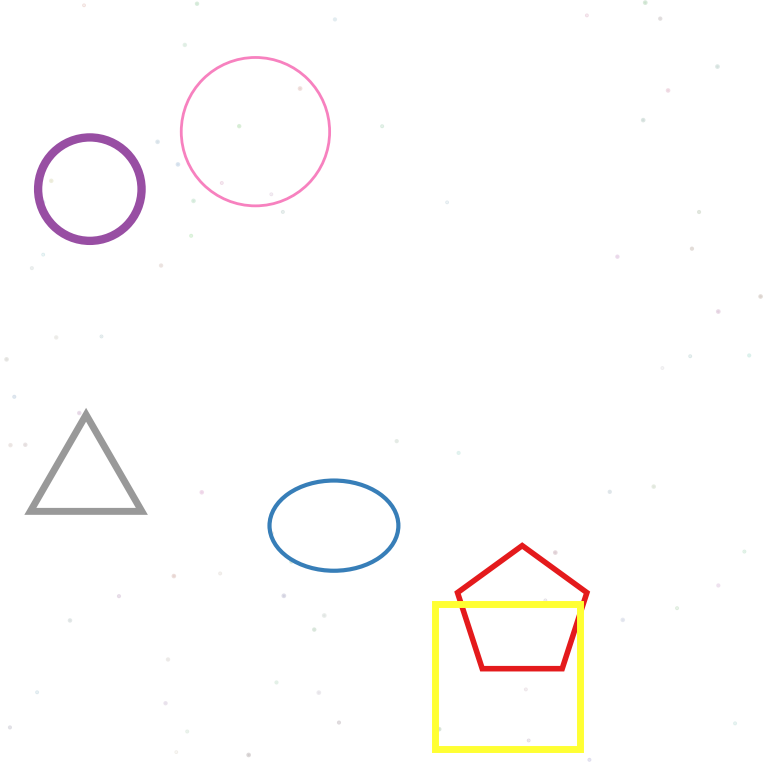[{"shape": "pentagon", "thickness": 2, "radius": 0.44, "center": [0.678, 0.203]}, {"shape": "oval", "thickness": 1.5, "radius": 0.42, "center": [0.434, 0.317]}, {"shape": "circle", "thickness": 3, "radius": 0.34, "center": [0.117, 0.754]}, {"shape": "square", "thickness": 2.5, "radius": 0.47, "center": [0.66, 0.121]}, {"shape": "circle", "thickness": 1, "radius": 0.48, "center": [0.332, 0.829]}, {"shape": "triangle", "thickness": 2.5, "radius": 0.42, "center": [0.112, 0.378]}]